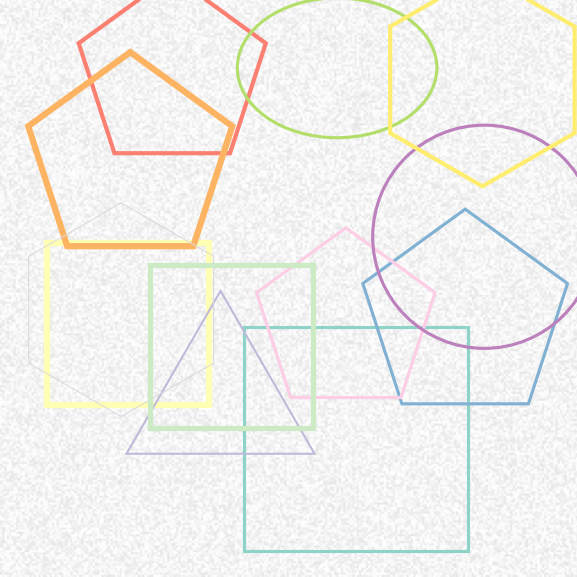[{"shape": "square", "thickness": 1.5, "radius": 0.97, "center": [0.617, 0.239]}, {"shape": "square", "thickness": 3, "radius": 0.7, "center": [0.221, 0.439]}, {"shape": "triangle", "thickness": 1, "radius": 0.94, "center": [0.382, 0.307]}, {"shape": "pentagon", "thickness": 2, "radius": 0.85, "center": [0.298, 0.872]}, {"shape": "pentagon", "thickness": 1.5, "radius": 0.93, "center": [0.806, 0.451]}, {"shape": "pentagon", "thickness": 3, "radius": 0.93, "center": [0.226, 0.723]}, {"shape": "oval", "thickness": 1.5, "radius": 0.86, "center": [0.584, 0.882]}, {"shape": "pentagon", "thickness": 1.5, "radius": 0.81, "center": [0.599, 0.442]}, {"shape": "hexagon", "thickness": 0.5, "radius": 0.92, "center": [0.21, 0.463]}, {"shape": "circle", "thickness": 1.5, "radius": 0.97, "center": [0.839, 0.589]}, {"shape": "square", "thickness": 2.5, "radius": 0.7, "center": [0.401, 0.399]}, {"shape": "hexagon", "thickness": 2, "radius": 0.92, "center": [0.835, 0.861]}]